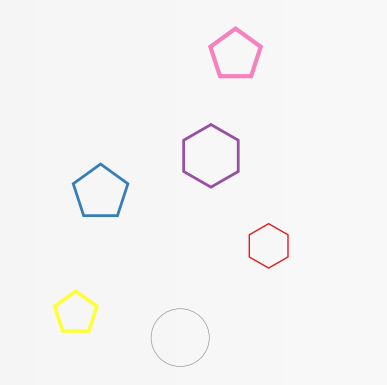[{"shape": "hexagon", "thickness": 1, "radius": 0.29, "center": [0.693, 0.361]}, {"shape": "pentagon", "thickness": 2, "radius": 0.37, "center": [0.26, 0.5]}, {"shape": "hexagon", "thickness": 2, "radius": 0.41, "center": [0.544, 0.595]}, {"shape": "pentagon", "thickness": 2.5, "radius": 0.29, "center": [0.196, 0.187]}, {"shape": "pentagon", "thickness": 3, "radius": 0.34, "center": [0.608, 0.857]}, {"shape": "circle", "thickness": 0.5, "radius": 0.38, "center": [0.465, 0.123]}]